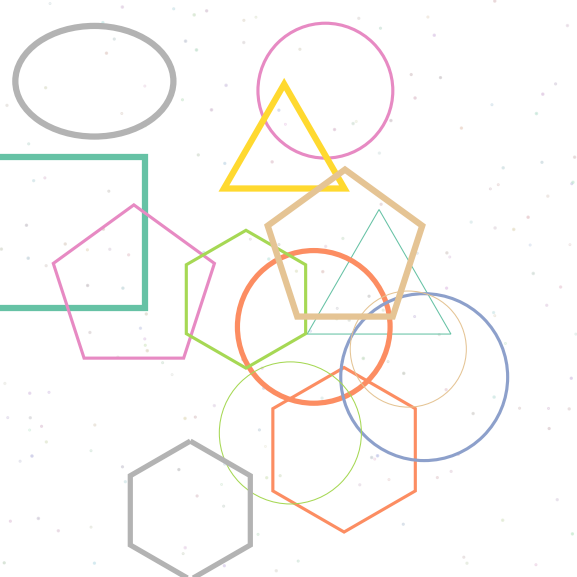[{"shape": "triangle", "thickness": 0.5, "radius": 0.72, "center": [0.656, 0.493]}, {"shape": "square", "thickness": 3, "radius": 0.65, "center": [0.12, 0.596]}, {"shape": "hexagon", "thickness": 1.5, "radius": 0.71, "center": [0.596, 0.22]}, {"shape": "circle", "thickness": 2.5, "radius": 0.66, "center": [0.543, 0.433]}, {"shape": "circle", "thickness": 1.5, "radius": 0.72, "center": [0.735, 0.346]}, {"shape": "pentagon", "thickness": 1.5, "radius": 0.73, "center": [0.232, 0.498]}, {"shape": "circle", "thickness": 1.5, "radius": 0.58, "center": [0.563, 0.842]}, {"shape": "circle", "thickness": 0.5, "radius": 0.62, "center": [0.503, 0.249]}, {"shape": "hexagon", "thickness": 1.5, "radius": 0.6, "center": [0.426, 0.481]}, {"shape": "triangle", "thickness": 3, "radius": 0.6, "center": [0.492, 0.733]}, {"shape": "circle", "thickness": 0.5, "radius": 0.5, "center": [0.707, 0.395]}, {"shape": "pentagon", "thickness": 3, "radius": 0.7, "center": [0.597, 0.565]}, {"shape": "hexagon", "thickness": 2.5, "radius": 0.6, "center": [0.33, 0.115]}, {"shape": "oval", "thickness": 3, "radius": 0.68, "center": [0.163, 0.858]}]